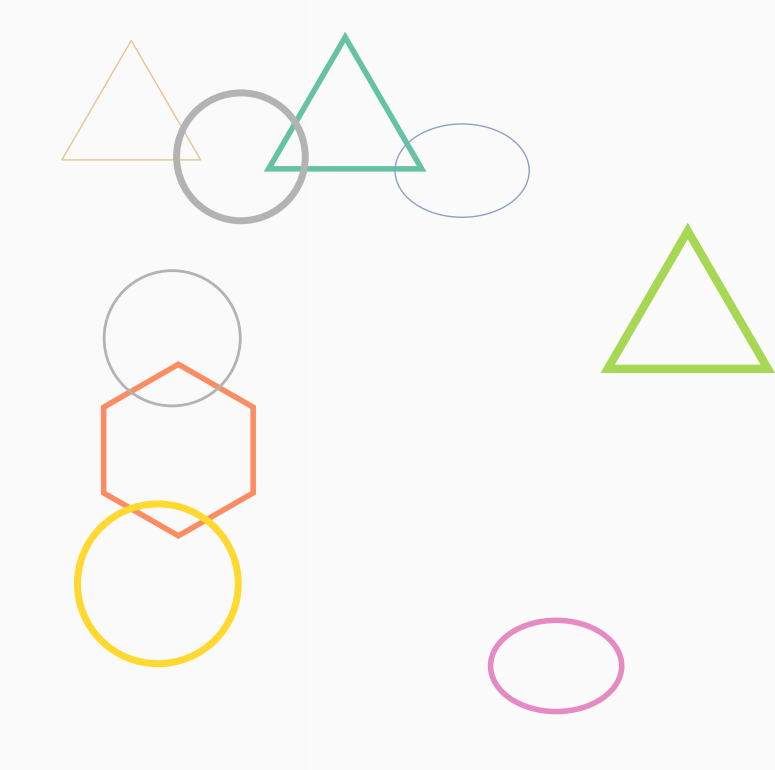[{"shape": "triangle", "thickness": 2, "radius": 0.57, "center": [0.445, 0.838]}, {"shape": "hexagon", "thickness": 2, "radius": 0.56, "center": [0.23, 0.416]}, {"shape": "oval", "thickness": 0.5, "radius": 0.43, "center": [0.596, 0.778]}, {"shape": "oval", "thickness": 2, "radius": 0.42, "center": [0.718, 0.135]}, {"shape": "triangle", "thickness": 3, "radius": 0.6, "center": [0.887, 0.581]}, {"shape": "circle", "thickness": 2.5, "radius": 0.52, "center": [0.204, 0.242]}, {"shape": "triangle", "thickness": 0.5, "radius": 0.52, "center": [0.169, 0.844]}, {"shape": "circle", "thickness": 1, "radius": 0.44, "center": [0.222, 0.561]}, {"shape": "circle", "thickness": 2.5, "radius": 0.42, "center": [0.311, 0.796]}]